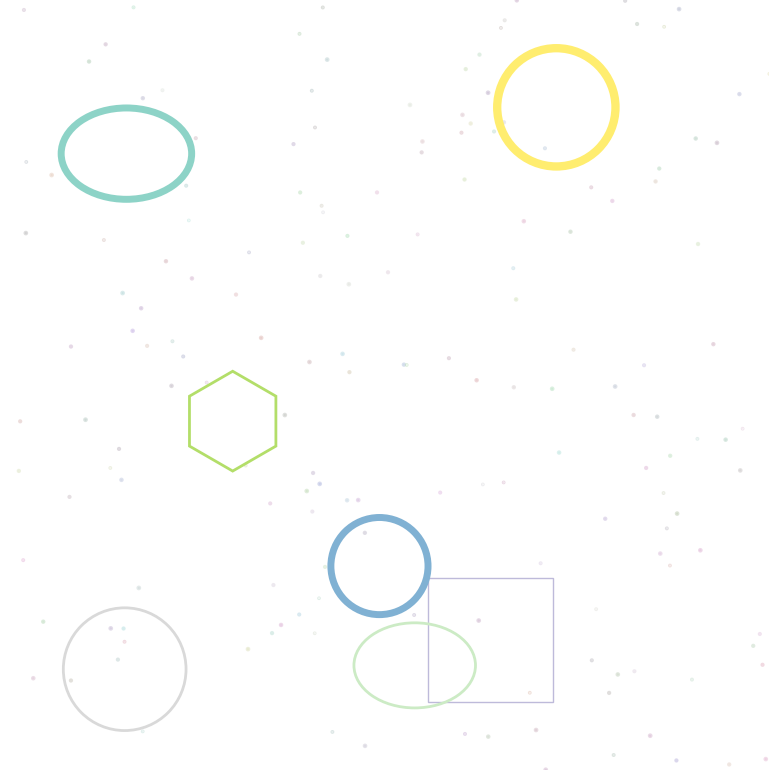[{"shape": "oval", "thickness": 2.5, "radius": 0.42, "center": [0.164, 0.8]}, {"shape": "square", "thickness": 0.5, "radius": 0.4, "center": [0.637, 0.169]}, {"shape": "circle", "thickness": 2.5, "radius": 0.32, "center": [0.493, 0.265]}, {"shape": "hexagon", "thickness": 1, "radius": 0.32, "center": [0.302, 0.453]}, {"shape": "circle", "thickness": 1, "radius": 0.4, "center": [0.162, 0.131]}, {"shape": "oval", "thickness": 1, "radius": 0.39, "center": [0.539, 0.136]}, {"shape": "circle", "thickness": 3, "radius": 0.38, "center": [0.723, 0.861]}]